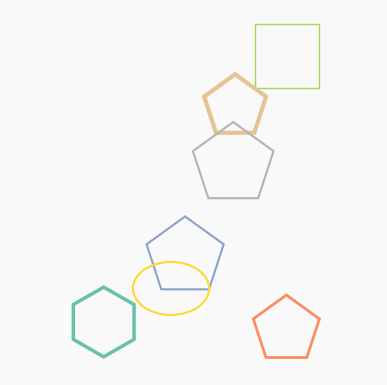[{"shape": "hexagon", "thickness": 2.5, "radius": 0.45, "center": [0.268, 0.164]}, {"shape": "pentagon", "thickness": 2, "radius": 0.45, "center": [0.739, 0.144]}, {"shape": "pentagon", "thickness": 1.5, "radius": 0.52, "center": [0.478, 0.333]}, {"shape": "square", "thickness": 1, "radius": 0.42, "center": [0.741, 0.854]}, {"shape": "oval", "thickness": 1.5, "radius": 0.49, "center": [0.441, 0.251]}, {"shape": "pentagon", "thickness": 3, "radius": 0.42, "center": [0.607, 0.723]}, {"shape": "pentagon", "thickness": 1.5, "radius": 0.55, "center": [0.602, 0.574]}]